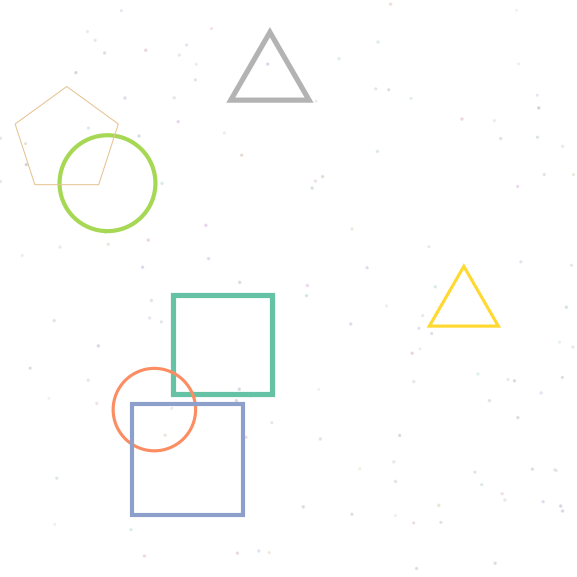[{"shape": "square", "thickness": 2.5, "radius": 0.43, "center": [0.385, 0.403]}, {"shape": "circle", "thickness": 1.5, "radius": 0.36, "center": [0.267, 0.29]}, {"shape": "square", "thickness": 2, "radius": 0.48, "center": [0.325, 0.203]}, {"shape": "circle", "thickness": 2, "radius": 0.42, "center": [0.186, 0.682]}, {"shape": "triangle", "thickness": 1.5, "radius": 0.34, "center": [0.803, 0.469]}, {"shape": "pentagon", "thickness": 0.5, "radius": 0.47, "center": [0.116, 0.755]}, {"shape": "triangle", "thickness": 2.5, "radius": 0.39, "center": [0.467, 0.865]}]